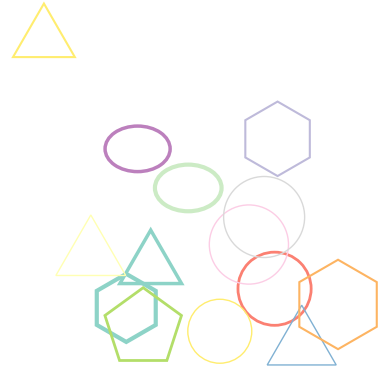[{"shape": "triangle", "thickness": 2.5, "radius": 0.46, "center": [0.391, 0.31]}, {"shape": "hexagon", "thickness": 3, "radius": 0.44, "center": [0.328, 0.2]}, {"shape": "triangle", "thickness": 1, "radius": 0.52, "center": [0.236, 0.337]}, {"shape": "hexagon", "thickness": 1.5, "radius": 0.48, "center": [0.721, 0.639]}, {"shape": "circle", "thickness": 2, "radius": 0.48, "center": [0.713, 0.25]}, {"shape": "triangle", "thickness": 1, "radius": 0.52, "center": [0.784, 0.104]}, {"shape": "hexagon", "thickness": 1.5, "radius": 0.58, "center": [0.878, 0.209]}, {"shape": "pentagon", "thickness": 2, "radius": 0.52, "center": [0.372, 0.148]}, {"shape": "circle", "thickness": 1, "radius": 0.51, "center": [0.646, 0.365]}, {"shape": "circle", "thickness": 1, "radius": 0.53, "center": [0.686, 0.436]}, {"shape": "oval", "thickness": 2.5, "radius": 0.42, "center": [0.357, 0.613]}, {"shape": "oval", "thickness": 3, "radius": 0.43, "center": [0.489, 0.512]}, {"shape": "triangle", "thickness": 1.5, "radius": 0.46, "center": [0.114, 0.898]}, {"shape": "circle", "thickness": 1, "radius": 0.42, "center": [0.571, 0.14]}]